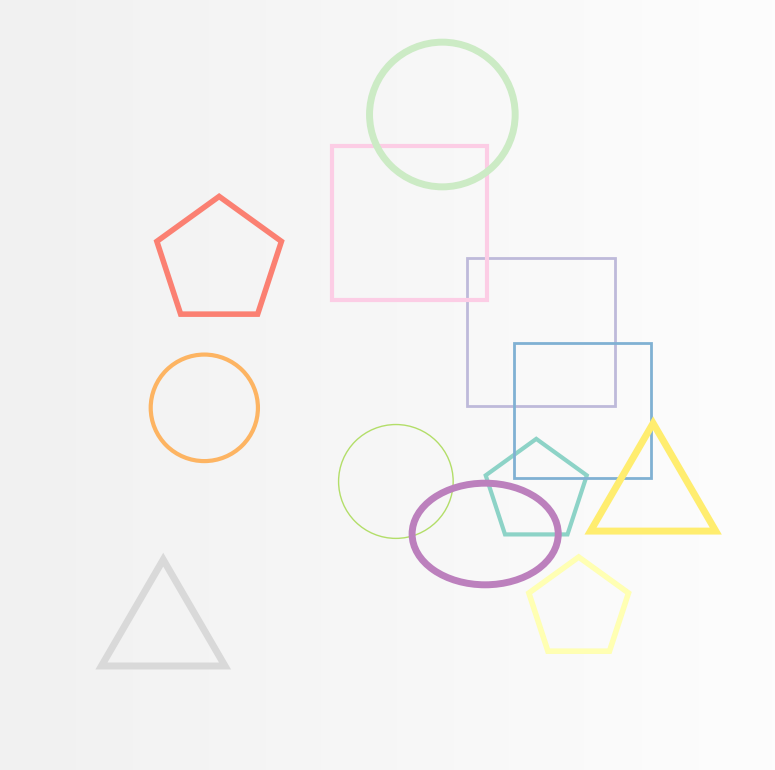[{"shape": "pentagon", "thickness": 1.5, "radius": 0.34, "center": [0.692, 0.361]}, {"shape": "pentagon", "thickness": 2, "radius": 0.34, "center": [0.747, 0.209]}, {"shape": "square", "thickness": 1, "radius": 0.48, "center": [0.698, 0.569]}, {"shape": "pentagon", "thickness": 2, "radius": 0.42, "center": [0.283, 0.66]}, {"shape": "square", "thickness": 1, "radius": 0.44, "center": [0.752, 0.467]}, {"shape": "circle", "thickness": 1.5, "radius": 0.35, "center": [0.264, 0.47]}, {"shape": "circle", "thickness": 0.5, "radius": 0.37, "center": [0.511, 0.375]}, {"shape": "square", "thickness": 1.5, "radius": 0.5, "center": [0.528, 0.711]}, {"shape": "triangle", "thickness": 2.5, "radius": 0.46, "center": [0.211, 0.181]}, {"shape": "oval", "thickness": 2.5, "radius": 0.47, "center": [0.626, 0.307]}, {"shape": "circle", "thickness": 2.5, "radius": 0.47, "center": [0.571, 0.851]}, {"shape": "triangle", "thickness": 2.5, "radius": 0.47, "center": [0.843, 0.357]}]